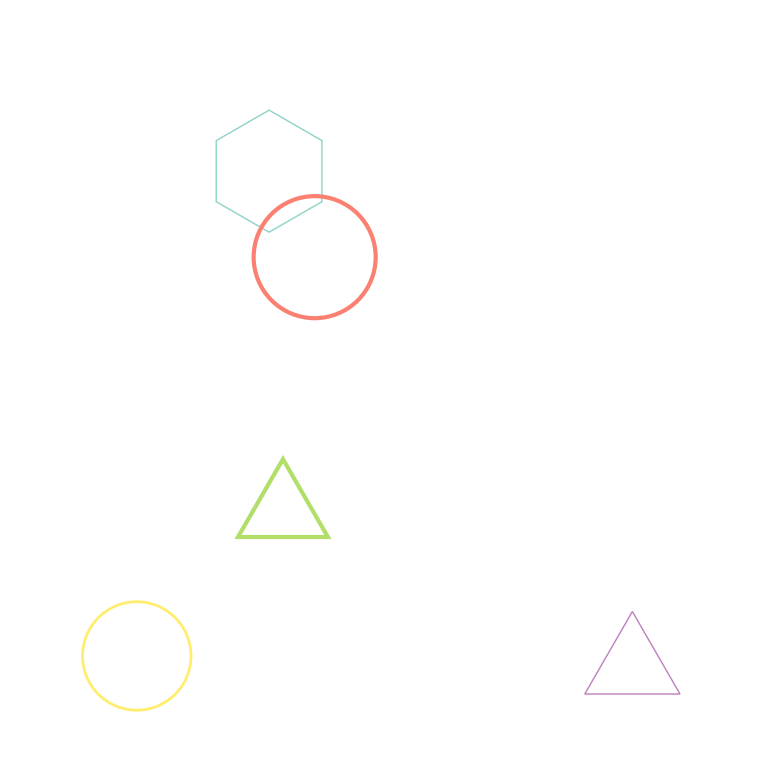[{"shape": "hexagon", "thickness": 0.5, "radius": 0.4, "center": [0.349, 0.778]}, {"shape": "circle", "thickness": 1.5, "radius": 0.4, "center": [0.409, 0.666]}, {"shape": "triangle", "thickness": 1.5, "radius": 0.34, "center": [0.367, 0.336]}, {"shape": "triangle", "thickness": 0.5, "radius": 0.36, "center": [0.821, 0.134]}, {"shape": "circle", "thickness": 1, "radius": 0.35, "center": [0.178, 0.148]}]